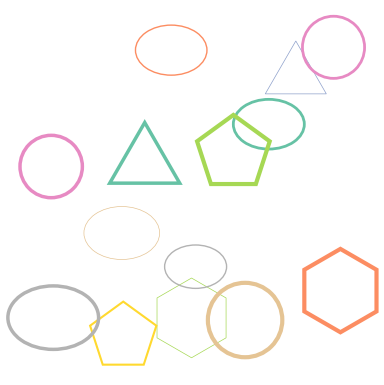[{"shape": "triangle", "thickness": 2.5, "radius": 0.52, "center": [0.376, 0.577]}, {"shape": "oval", "thickness": 2, "radius": 0.46, "center": [0.698, 0.677]}, {"shape": "hexagon", "thickness": 3, "radius": 0.54, "center": [0.884, 0.245]}, {"shape": "oval", "thickness": 1, "radius": 0.46, "center": [0.445, 0.87]}, {"shape": "triangle", "thickness": 0.5, "radius": 0.46, "center": [0.768, 0.802]}, {"shape": "circle", "thickness": 2.5, "radius": 0.4, "center": [0.133, 0.567]}, {"shape": "circle", "thickness": 2, "radius": 0.4, "center": [0.866, 0.877]}, {"shape": "hexagon", "thickness": 0.5, "radius": 0.52, "center": [0.498, 0.174]}, {"shape": "pentagon", "thickness": 3, "radius": 0.5, "center": [0.606, 0.602]}, {"shape": "pentagon", "thickness": 1.5, "radius": 0.45, "center": [0.32, 0.126]}, {"shape": "circle", "thickness": 3, "radius": 0.48, "center": [0.637, 0.169]}, {"shape": "oval", "thickness": 0.5, "radius": 0.49, "center": [0.316, 0.395]}, {"shape": "oval", "thickness": 1, "radius": 0.4, "center": [0.508, 0.307]}, {"shape": "oval", "thickness": 2.5, "radius": 0.59, "center": [0.138, 0.175]}]